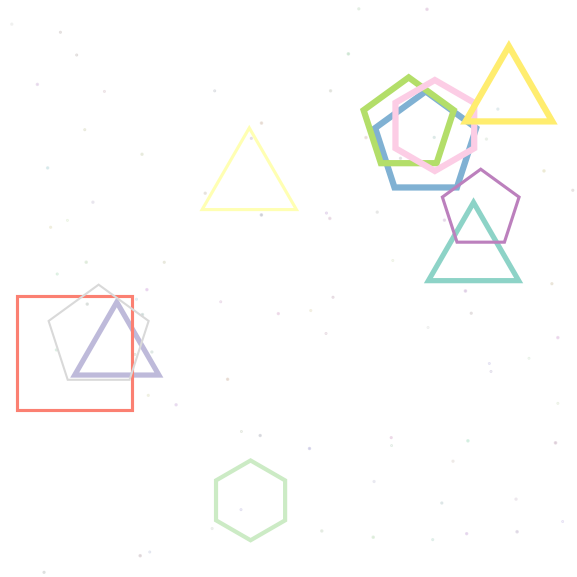[{"shape": "triangle", "thickness": 2.5, "radius": 0.45, "center": [0.82, 0.558]}, {"shape": "triangle", "thickness": 1.5, "radius": 0.47, "center": [0.432, 0.683]}, {"shape": "triangle", "thickness": 2.5, "radius": 0.42, "center": [0.202, 0.392]}, {"shape": "square", "thickness": 1.5, "radius": 0.49, "center": [0.129, 0.388]}, {"shape": "pentagon", "thickness": 3, "radius": 0.46, "center": [0.737, 0.749]}, {"shape": "pentagon", "thickness": 3, "radius": 0.41, "center": [0.708, 0.783]}, {"shape": "hexagon", "thickness": 3, "radius": 0.39, "center": [0.753, 0.782]}, {"shape": "pentagon", "thickness": 1, "radius": 0.46, "center": [0.171, 0.415]}, {"shape": "pentagon", "thickness": 1.5, "radius": 0.35, "center": [0.832, 0.636]}, {"shape": "hexagon", "thickness": 2, "radius": 0.35, "center": [0.434, 0.133]}, {"shape": "triangle", "thickness": 3, "radius": 0.43, "center": [0.881, 0.832]}]